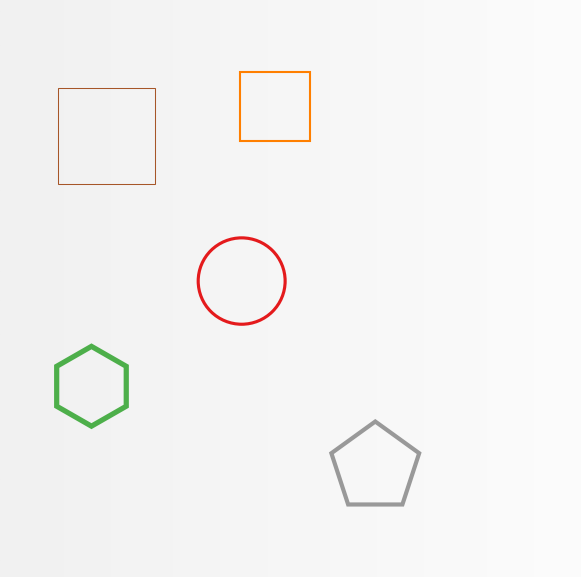[{"shape": "circle", "thickness": 1.5, "radius": 0.37, "center": [0.416, 0.512]}, {"shape": "hexagon", "thickness": 2.5, "radius": 0.35, "center": [0.157, 0.33]}, {"shape": "square", "thickness": 1, "radius": 0.3, "center": [0.474, 0.815]}, {"shape": "square", "thickness": 0.5, "radius": 0.42, "center": [0.183, 0.763]}, {"shape": "pentagon", "thickness": 2, "radius": 0.4, "center": [0.646, 0.19]}]